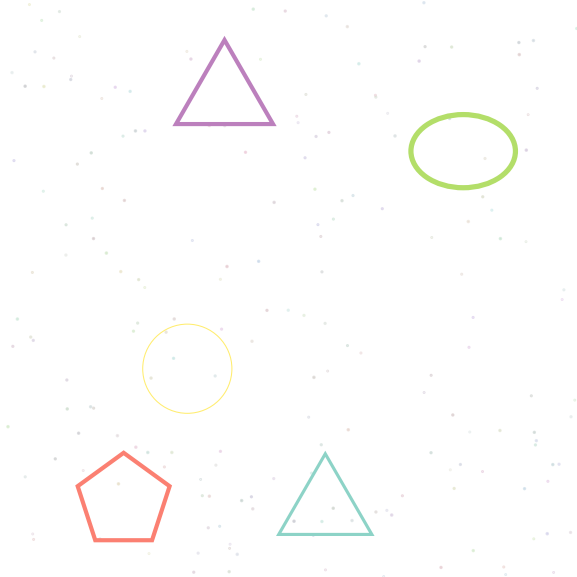[{"shape": "triangle", "thickness": 1.5, "radius": 0.47, "center": [0.563, 0.12]}, {"shape": "pentagon", "thickness": 2, "radius": 0.42, "center": [0.214, 0.131]}, {"shape": "oval", "thickness": 2.5, "radius": 0.45, "center": [0.802, 0.737]}, {"shape": "triangle", "thickness": 2, "radius": 0.49, "center": [0.389, 0.833]}, {"shape": "circle", "thickness": 0.5, "radius": 0.39, "center": [0.324, 0.361]}]